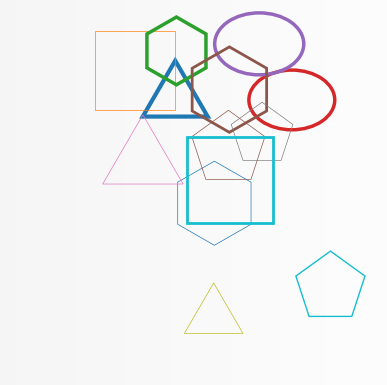[{"shape": "hexagon", "thickness": 0.5, "radius": 0.55, "center": [0.553, 0.472]}, {"shape": "triangle", "thickness": 3, "radius": 0.48, "center": [0.452, 0.746]}, {"shape": "square", "thickness": 0.5, "radius": 0.52, "center": [0.349, 0.816]}, {"shape": "hexagon", "thickness": 2.5, "radius": 0.44, "center": [0.455, 0.868]}, {"shape": "oval", "thickness": 2.5, "radius": 0.55, "center": [0.753, 0.74]}, {"shape": "oval", "thickness": 2.5, "radius": 0.57, "center": [0.669, 0.886]}, {"shape": "hexagon", "thickness": 2, "radius": 0.55, "center": [0.592, 0.767]}, {"shape": "pentagon", "thickness": 0.5, "radius": 0.5, "center": [0.589, 0.614]}, {"shape": "triangle", "thickness": 0.5, "radius": 0.6, "center": [0.369, 0.582]}, {"shape": "pentagon", "thickness": 0.5, "radius": 0.42, "center": [0.676, 0.651]}, {"shape": "triangle", "thickness": 0.5, "radius": 0.44, "center": [0.551, 0.178]}, {"shape": "pentagon", "thickness": 1, "radius": 0.47, "center": [0.853, 0.254]}, {"shape": "square", "thickness": 2, "radius": 0.56, "center": [0.594, 0.533]}]